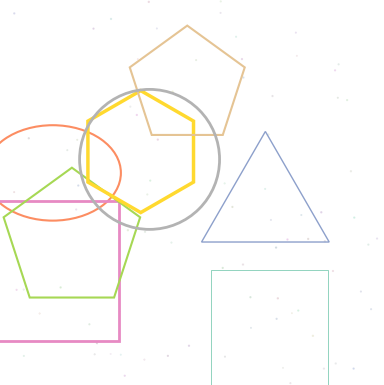[{"shape": "square", "thickness": 0.5, "radius": 0.76, "center": [0.7, 0.146]}, {"shape": "oval", "thickness": 1.5, "radius": 0.89, "center": [0.137, 0.551]}, {"shape": "triangle", "thickness": 1, "radius": 0.96, "center": [0.689, 0.467]}, {"shape": "square", "thickness": 2, "radius": 0.91, "center": [0.127, 0.296]}, {"shape": "pentagon", "thickness": 1.5, "radius": 0.93, "center": [0.187, 0.378]}, {"shape": "hexagon", "thickness": 2.5, "radius": 0.79, "center": [0.366, 0.606]}, {"shape": "pentagon", "thickness": 1.5, "radius": 0.78, "center": [0.486, 0.776]}, {"shape": "circle", "thickness": 2, "radius": 0.91, "center": [0.389, 0.586]}]